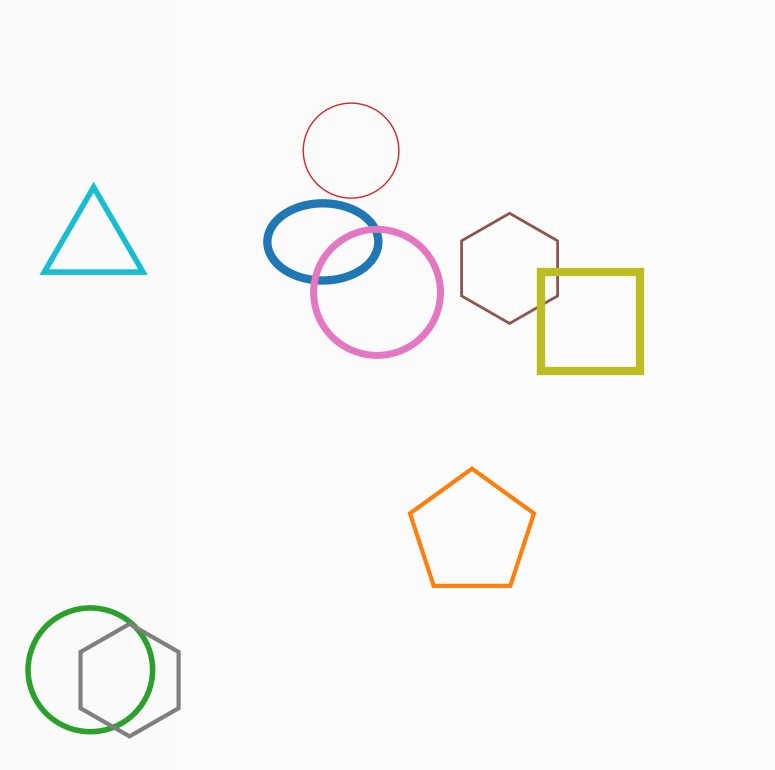[{"shape": "oval", "thickness": 3, "radius": 0.36, "center": [0.417, 0.686]}, {"shape": "pentagon", "thickness": 1.5, "radius": 0.42, "center": [0.609, 0.307]}, {"shape": "circle", "thickness": 2, "radius": 0.4, "center": [0.117, 0.13]}, {"shape": "circle", "thickness": 0.5, "radius": 0.31, "center": [0.453, 0.804]}, {"shape": "hexagon", "thickness": 1, "radius": 0.36, "center": [0.658, 0.651]}, {"shape": "circle", "thickness": 2.5, "radius": 0.41, "center": [0.487, 0.62]}, {"shape": "hexagon", "thickness": 1.5, "radius": 0.37, "center": [0.167, 0.117]}, {"shape": "square", "thickness": 3, "radius": 0.32, "center": [0.762, 0.582]}, {"shape": "triangle", "thickness": 2, "radius": 0.37, "center": [0.121, 0.683]}]